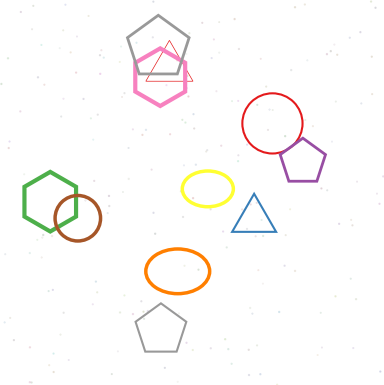[{"shape": "triangle", "thickness": 0.5, "radius": 0.35, "center": [0.44, 0.824]}, {"shape": "circle", "thickness": 1.5, "radius": 0.39, "center": [0.708, 0.679]}, {"shape": "triangle", "thickness": 1.5, "radius": 0.33, "center": [0.66, 0.431]}, {"shape": "hexagon", "thickness": 3, "radius": 0.39, "center": [0.131, 0.476]}, {"shape": "pentagon", "thickness": 2, "radius": 0.31, "center": [0.787, 0.579]}, {"shape": "oval", "thickness": 2.5, "radius": 0.41, "center": [0.462, 0.295]}, {"shape": "oval", "thickness": 2.5, "radius": 0.33, "center": [0.54, 0.509]}, {"shape": "circle", "thickness": 2.5, "radius": 0.3, "center": [0.202, 0.433]}, {"shape": "hexagon", "thickness": 3, "radius": 0.37, "center": [0.416, 0.8]}, {"shape": "pentagon", "thickness": 1.5, "radius": 0.35, "center": [0.418, 0.143]}, {"shape": "pentagon", "thickness": 2, "radius": 0.42, "center": [0.411, 0.876]}]